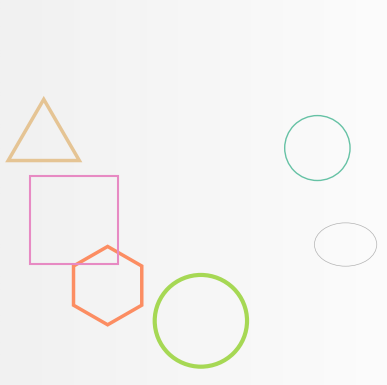[{"shape": "circle", "thickness": 1, "radius": 0.42, "center": [0.819, 0.615]}, {"shape": "hexagon", "thickness": 2.5, "radius": 0.51, "center": [0.278, 0.258]}, {"shape": "square", "thickness": 1.5, "radius": 0.57, "center": [0.191, 0.428]}, {"shape": "circle", "thickness": 3, "radius": 0.6, "center": [0.518, 0.167]}, {"shape": "triangle", "thickness": 2.5, "radius": 0.53, "center": [0.113, 0.636]}, {"shape": "oval", "thickness": 0.5, "radius": 0.4, "center": [0.892, 0.365]}]